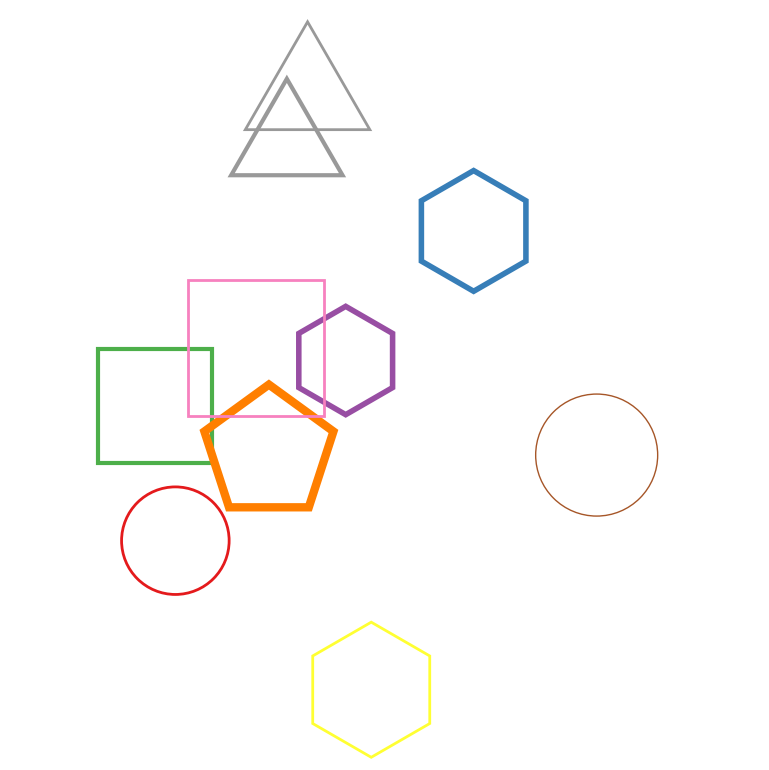[{"shape": "circle", "thickness": 1, "radius": 0.35, "center": [0.228, 0.298]}, {"shape": "hexagon", "thickness": 2, "radius": 0.39, "center": [0.615, 0.7]}, {"shape": "square", "thickness": 1.5, "radius": 0.37, "center": [0.201, 0.473]}, {"shape": "hexagon", "thickness": 2, "radius": 0.35, "center": [0.449, 0.532]}, {"shape": "pentagon", "thickness": 3, "radius": 0.44, "center": [0.349, 0.412]}, {"shape": "hexagon", "thickness": 1, "radius": 0.44, "center": [0.482, 0.104]}, {"shape": "circle", "thickness": 0.5, "radius": 0.4, "center": [0.775, 0.409]}, {"shape": "square", "thickness": 1, "radius": 0.44, "center": [0.333, 0.548]}, {"shape": "triangle", "thickness": 1.5, "radius": 0.42, "center": [0.373, 0.814]}, {"shape": "triangle", "thickness": 1, "radius": 0.47, "center": [0.399, 0.878]}]